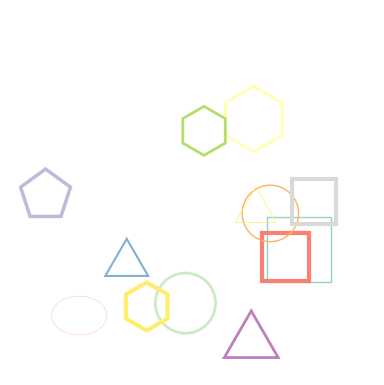[{"shape": "square", "thickness": 1, "radius": 0.42, "center": [0.777, 0.352]}, {"shape": "hexagon", "thickness": 2, "radius": 0.42, "center": [0.659, 0.691]}, {"shape": "pentagon", "thickness": 2.5, "radius": 0.34, "center": [0.118, 0.493]}, {"shape": "square", "thickness": 3, "radius": 0.31, "center": [0.742, 0.333]}, {"shape": "triangle", "thickness": 1.5, "radius": 0.32, "center": [0.329, 0.315]}, {"shape": "circle", "thickness": 1, "radius": 0.37, "center": [0.702, 0.446]}, {"shape": "hexagon", "thickness": 2, "radius": 0.32, "center": [0.53, 0.66]}, {"shape": "oval", "thickness": 0.5, "radius": 0.36, "center": [0.206, 0.181]}, {"shape": "square", "thickness": 3, "radius": 0.29, "center": [0.816, 0.477]}, {"shape": "triangle", "thickness": 2, "radius": 0.4, "center": [0.653, 0.112]}, {"shape": "circle", "thickness": 2, "radius": 0.39, "center": [0.482, 0.213]}, {"shape": "hexagon", "thickness": 3, "radius": 0.31, "center": [0.381, 0.204]}, {"shape": "triangle", "thickness": 0.5, "radius": 0.31, "center": [0.664, 0.453]}]